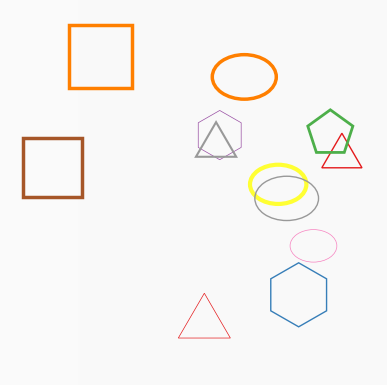[{"shape": "triangle", "thickness": 1, "radius": 0.3, "center": [0.882, 0.594]}, {"shape": "triangle", "thickness": 0.5, "radius": 0.39, "center": [0.527, 0.161]}, {"shape": "hexagon", "thickness": 1, "radius": 0.42, "center": [0.771, 0.234]}, {"shape": "pentagon", "thickness": 2, "radius": 0.31, "center": [0.852, 0.654]}, {"shape": "hexagon", "thickness": 0.5, "radius": 0.32, "center": [0.567, 0.649]}, {"shape": "oval", "thickness": 2.5, "radius": 0.41, "center": [0.63, 0.8]}, {"shape": "square", "thickness": 2.5, "radius": 0.41, "center": [0.259, 0.854]}, {"shape": "oval", "thickness": 3, "radius": 0.36, "center": [0.718, 0.521]}, {"shape": "square", "thickness": 2.5, "radius": 0.38, "center": [0.135, 0.565]}, {"shape": "oval", "thickness": 0.5, "radius": 0.3, "center": [0.809, 0.361]}, {"shape": "triangle", "thickness": 1.5, "radius": 0.3, "center": [0.558, 0.623]}, {"shape": "oval", "thickness": 1, "radius": 0.41, "center": [0.74, 0.485]}]